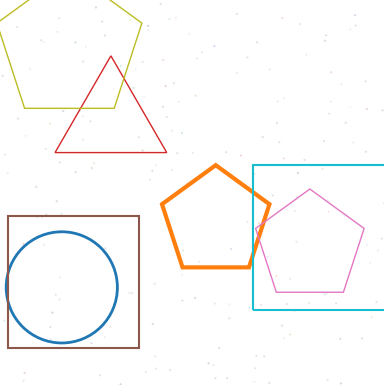[{"shape": "circle", "thickness": 2, "radius": 0.72, "center": [0.16, 0.254]}, {"shape": "pentagon", "thickness": 3, "radius": 0.73, "center": [0.56, 0.424]}, {"shape": "triangle", "thickness": 1, "radius": 0.84, "center": [0.288, 0.687]}, {"shape": "square", "thickness": 1.5, "radius": 0.85, "center": [0.192, 0.268]}, {"shape": "pentagon", "thickness": 1, "radius": 0.74, "center": [0.805, 0.361]}, {"shape": "pentagon", "thickness": 1, "radius": 0.99, "center": [0.18, 0.879]}, {"shape": "square", "thickness": 1.5, "radius": 0.94, "center": [0.844, 0.383]}]